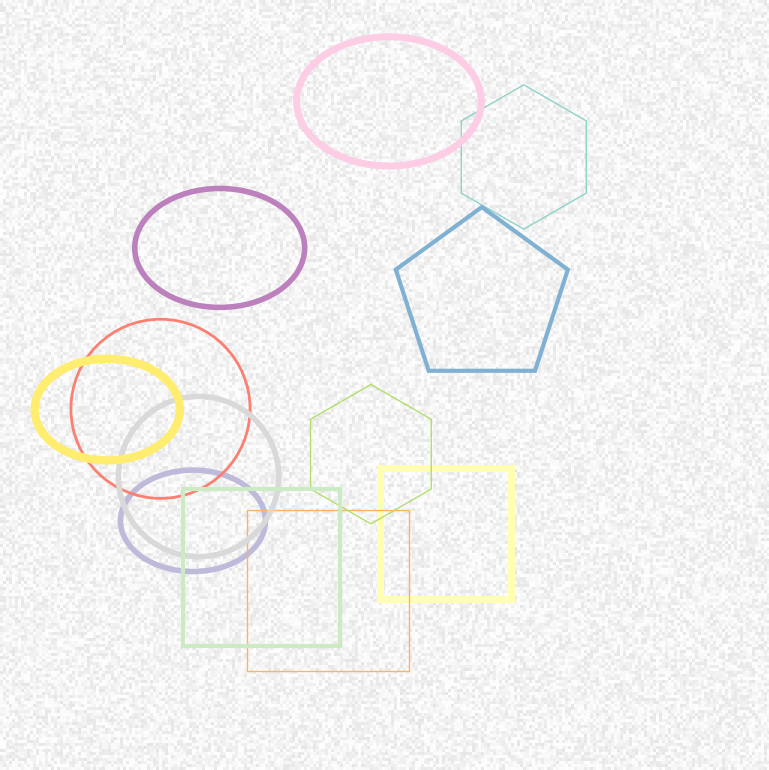[{"shape": "hexagon", "thickness": 0.5, "radius": 0.47, "center": [0.68, 0.796]}, {"shape": "square", "thickness": 2.5, "radius": 0.42, "center": [0.579, 0.307]}, {"shape": "oval", "thickness": 2, "radius": 0.47, "center": [0.251, 0.324]}, {"shape": "circle", "thickness": 1, "radius": 0.58, "center": [0.208, 0.469]}, {"shape": "pentagon", "thickness": 1.5, "radius": 0.59, "center": [0.626, 0.614]}, {"shape": "square", "thickness": 0.5, "radius": 0.52, "center": [0.426, 0.233]}, {"shape": "hexagon", "thickness": 0.5, "radius": 0.45, "center": [0.482, 0.41]}, {"shape": "oval", "thickness": 2.5, "radius": 0.6, "center": [0.505, 0.868]}, {"shape": "circle", "thickness": 2, "radius": 0.52, "center": [0.258, 0.381]}, {"shape": "oval", "thickness": 2, "radius": 0.55, "center": [0.285, 0.678]}, {"shape": "square", "thickness": 1.5, "radius": 0.51, "center": [0.34, 0.263]}, {"shape": "oval", "thickness": 3, "radius": 0.47, "center": [0.139, 0.468]}]